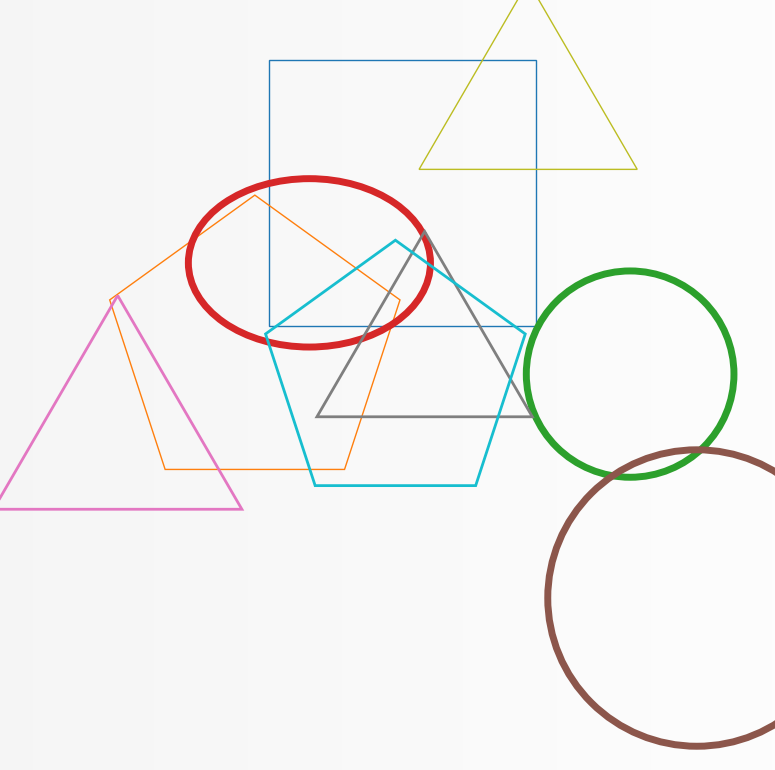[{"shape": "square", "thickness": 0.5, "radius": 0.86, "center": [0.519, 0.749]}, {"shape": "pentagon", "thickness": 0.5, "radius": 0.98, "center": [0.329, 0.55]}, {"shape": "circle", "thickness": 2.5, "radius": 0.67, "center": [0.813, 0.514]}, {"shape": "oval", "thickness": 2.5, "radius": 0.78, "center": [0.399, 0.659]}, {"shape": "circle", "thickness": 2.5, "radius": 0.96, "center": [0.899, 0.223]}, {"shape": "triangle", "thickness": 1, "radius": 0.93, "center": [0.152, 0.431]}, {"shape": "triangle", "thickness": 1, "radius": 0.8, "center": [0.548, 0.539]}, {"shape": "triangle", "thickness": 0.5, "radius": 0.81, "center": [0.681, 0.861]}, {"shape": "pentagon", "thickness": 1, "radius": 0.88, "center": [0.51, 0.512]}]